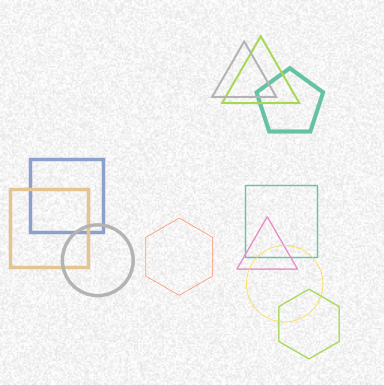[{"shape": "pentagon", "thickness": 3, "radius": 0.45, "center": [0.753, 0.732]}, {"shape": "square", "thickness": 1, "radius": 0.47, "center": [0.73, 0.426]}, {"shape": "hexagon", "thickness": 0.5, "radius": 0.5, "center": [0.466, 0.333]}, {"shape": "square", "thickness": 2.5, "radius": 0.48, "center": [0.173, 0.493]}, {"shape": "triangle", "thickness": 1, "radius": 0.45, "center": [0.694, 0.346]}, {"shape": "triangle", "thickness": 1.5, "radius": 0.58, "center": [0.677, 0.79]}, {"shape": "hexagon", "thickness": 1, "radius": 0.45, "center": [0.803, 0.158]}, {"shape": "circle", "thickness": 0.5, "radius": 0.5, "center": [0.739, 0.263]}, {"shape": "square", "thickness": 2.5, "radius": 0.51, "center": [0.128, 0.408]}, {"shape": "circle", "thickness": 2.5, "radius": 0.46, "center": [0.254, 0.324]}, {"shape": "triangle", "thickness": 1.5, "radius": 0.48, "center": [0.634, 0.796]}]